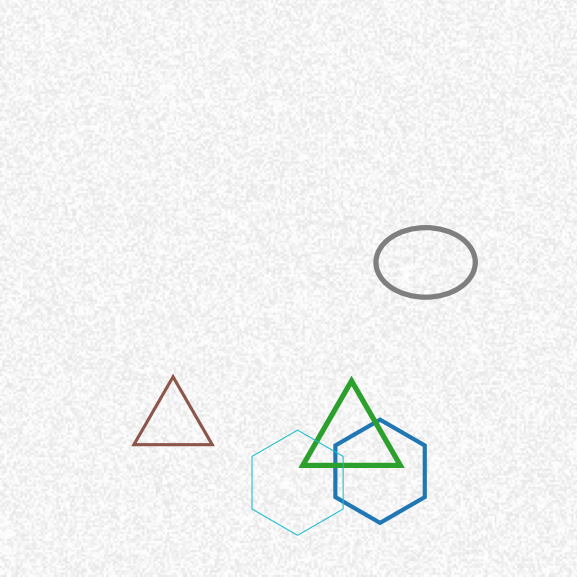[{"shape": "hexagon", "thickness": 2, "radius": 0.45, "center": [0.658, 0.183]}, {"shape": "triangle", "thickness": 2.5, "radius": 0.49, "center": [0.609, 0.242]}, {"shape": "triangle", "thickness": 1.5, "radius": 0.39, "center": [0.3, 0.268]}, {"shape": "oval", "thickness": 2.5, "radius": 0.43, "center": [0.737, 0.545]}, {"shape": "hexagon", "thickness": 0.5, "radius": 0.46, "center": [0.515, 0.163]}]